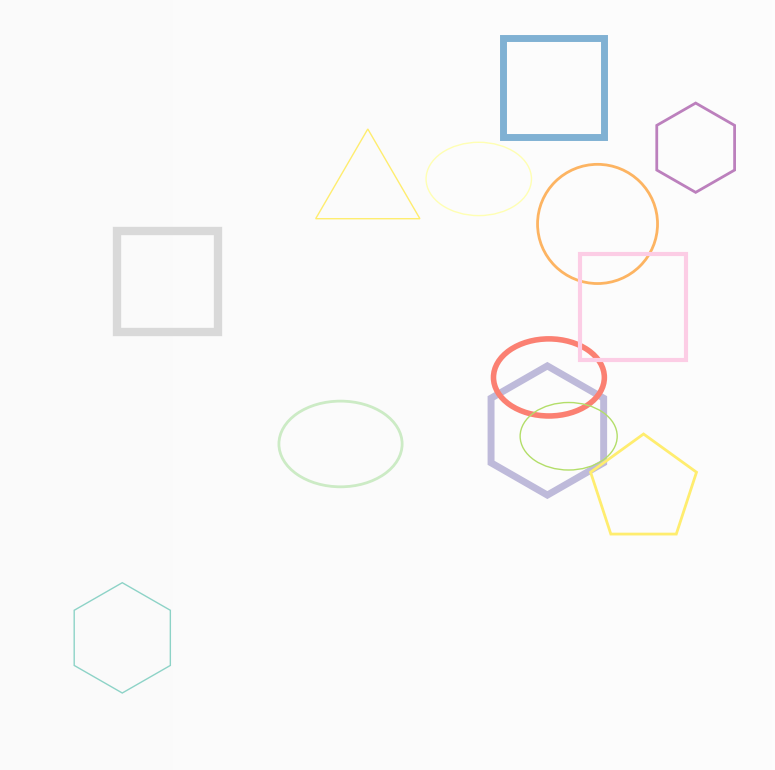[{"shape": "hexagon", "thickness": 0.5, "radius": 0.36, "center": [0.158, 0.172]}, {"shape": "oval", "thickness": 0.5, "radius": 0.34, "center": [0.618, 0.768]}, {"shape": "hexagon", "thickness": 2.5, "radius": 0.42, "center": [0.706, 0.441]}, {"shape": "oval", "thickness": 2, "radius": 0.36, "center": [0.708, 0.51]}, {"shape": "square", "thickness": 2.5, "radius": 0.32, "center": [0.714, 0.886]}, {"shape": "circle", "thickness": 1, "radius": 0.39, "center": [0.771, 0.709]}, {"shape": "oval", "thickness": 0.5, "radius": 0.31, "center": [0.734, 0.433]}, {"shape": "square", "thickness": 1.5, "radius": 0.34, "center": [0.817, 0.601]}, {"shape": "square", "thickness": 3, "radius": 0.33, "center": [0.216, 0.634]}, {"shape": "hexagon", "thickness": 1, "radius": 0.29, "center": [0.898, 0.808]}, {"shape": "oval", "thickness": 1, "radius": 0.4, "center": [0.439, 0.423]}, {"shape": "triangle", "thickness": 0.5, "radius": 0.39, "center": [0.475, 0.755]}, {"shape": "pentagon", "thickness": 1, "radius": 0.36, "center": [0.83, 0.365]}]